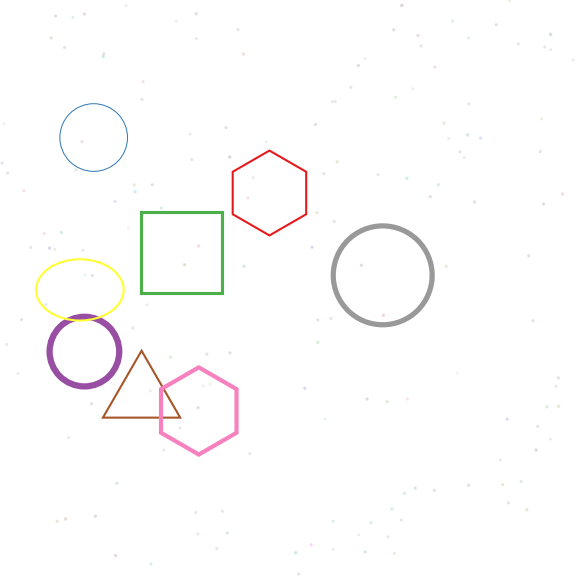[{"shape": "hexagon", "thickness": 1, "radius": 0.37, "center": [0.467, 0.665]}, {"shape": "circle", "thickness": 0.5, "radius": 0.29, "center": [0.162, 0.761]}, {"shape": "square", "thickness": 1.5, "radius": 0.35, "center": [0.314, 0.562]}, {"shape": "circle", "thickness": 3, "radius": 0.3, "center": [0.146, 0.39]}, {"shape": "oval", "thickness": 1, "radius": 0.38, "center": [0.138, 0.497]}, {"shape": "triangle", "thickness": 1, "radius": 0.39, "center": [0.245, 0.315]}, {"shape": "hexagon", "thickness": 2, "radius": 0.38, "center": [0.344, 0.288]}, {"shape": "circle", "thickness": 2.5, "radius": 0.43, "center": [0.663, 0.522]}]